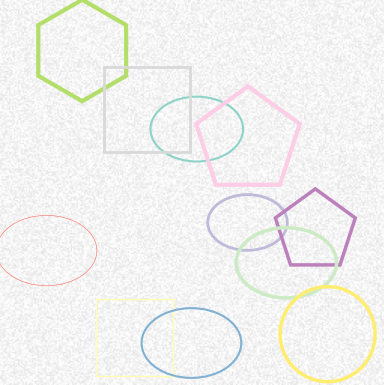[{"shape": "oval", "thickness": 1.5, "radius": 0.6, "center": [0.511, 0.665]}, {"shape": "square", "thickness": 1, "radius": 0.5, "center": [0.349, 0.124]}, {"shape": "oval", "thickness": 2, "radius": 0.52, "center": [0.643, 0.422]}, {"shape": "oval", "thickness": 0.5, "radius": 0.65, "center": [0.121, 0.349]}, {"shape": "oval", "thickness": 1.5, "radius": 0.65, "center": [0.497, 0.109]}, {"shape": "hexagon", "thickness": 3, "radius": 0.66, "center": [0.214, 0.869]}, {"shape": "pentagon", "thickness": 3, "radius": 0.71, "center": [0.644, 0.634]}, {"shape": "square", "thickness": 2, "radius": 0.56, "center": [0.382, 0.716]}, {"shape": "pentagon", "thickness": 2.5, "radius": 0.55, "center": [0.819, 0.4]}, {"shape": "oval", "thickness": 2.5, "radius": 0.65, "center": [0.744, 0.318]}, {"shape": "circle", "thickness": 2.5, "radius": 0.62, "center": [0.851, 0.132]}]